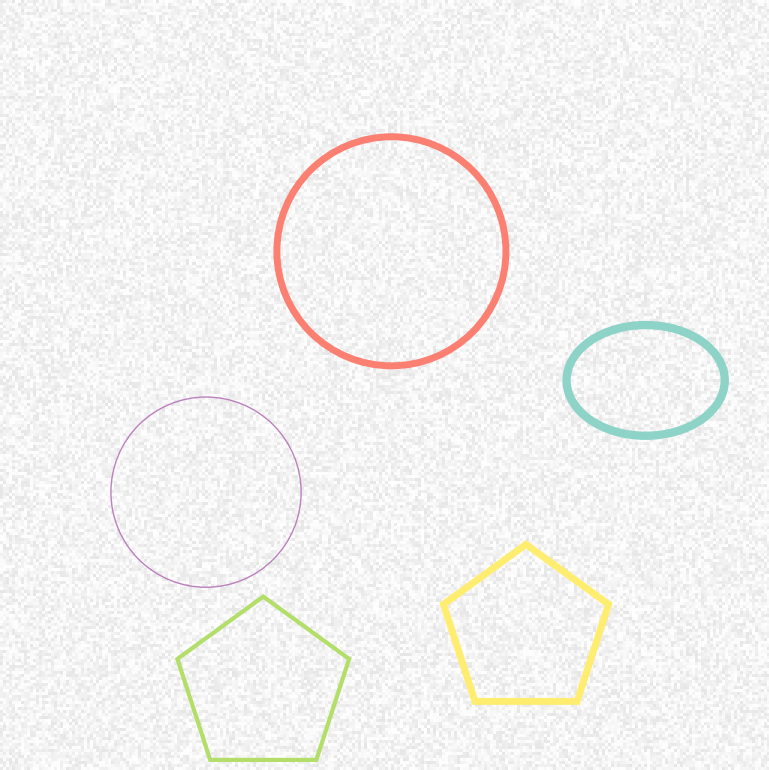[{"shape": "oval", "thickness": 3, "radius": 0.51, "center": [0.839, 0.506]}, {"shape": "circle", "thickness": 2.5, "radius": 0.74, "center": [0.508, 0.674]}, {"shape": "pentagon", "thickness": 1.5, "radius": 0.59, "center": [0.342, 0.108]}, {"shape": "circle", "thickness": 0.5, "radius": 0.62, "center": [0.268, 0.361]}, {"shape": "pentagon", "thickness": 2.5, "radius": 0.56, "center": [0.683, 0.18]}]